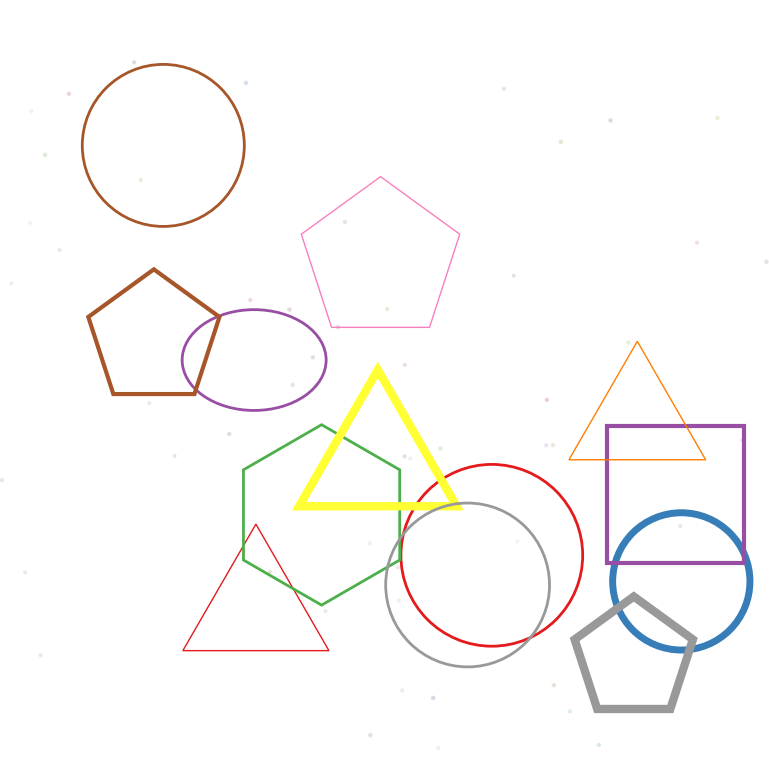[{"shape": "circle", "thickness": 1, "radius": 0.59, "center": [0.639, 0.279]}, {"shape": "triangle", "thickness": 0.5, "radius": 0.55, "center": [0.332, 0.21]}, {"shape": "circle", "thickness": 2.5, "radius": 0.45, "center": [0.885, 0.245]}, {"shape": "hexagon", "thickness": 1, "radius": 0.59, "center": [0.418, 0.331]}, {"shape": "oval", "thickness": 1, "radius": 0.47, "center": [0.33, 0.532]}, {"shape": "square", "thickness": 1.5, "radius": 0.45, "center": [0.877, 0.358]}, {"shape": "triangle", "thickness": 0.5, "radius": 0.51, "center": [0.828, 0.454]}, {"shape": "triangle", "thickness": 3, "radius": 0.59, "center": [0.491, 0.402]}, {"shape": "pentagon", "thickness": 1.5, "radius": 0.45, "center": [0.2, 0.561]}, {"shape": "circle", "thickness": 1, "radius": 0.53, "center": [0.212, 0.811]}, {"shape": "pentagon", "thickness": 0.5, "radius": 0.54, "center": [0.494, 0.662]}, {"shape": "circle", "thickness": 1, "radius": 0.53, "center": [0.607, 0.24]}, {"shape": "pentagon", "thickness": 3, "radius": 0.4, "center": [0.823, 0.145]}]